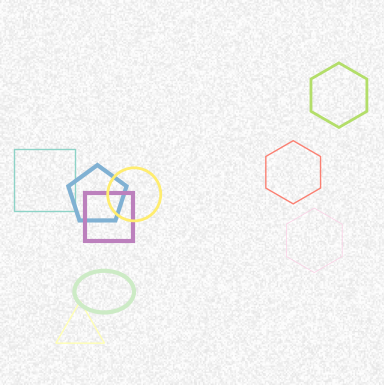[{"shape": "square", "thickness": 1, "radius": 0.4, "center": [0.116, 0.533]}, {"shape": "triangle", "thickness": 1, "radius": 0.36, "center": [0.208, 0.145]}, {"shape": "hexagon", "thickness": 1, "radius": 0.41, "center": [0.762, 0.553]}, {"shape": "pentagon", "thickness": 3, "radius": 0.4, "center": [0.253, 0.492]}, {"shape": "hexagon", "thickness": 2, "radius": 0.42, "center": [0.88, 0.753]}, {"shape": "hexagon", "thickness": 0.5, "radius": 0.42, "center": [0.816, 0.376]}, {"shape": "square", "thickness": 3, "radius": 0.31, "center": [0.284, 0.437]}, {"shape": "oval", "thickness": 3, "radius": 0.39, "center": [0.271, 0.243]}, {"shape": "circle", "thickness": 2, "radius": 0.34, "center": [0.349, 0.495]}]